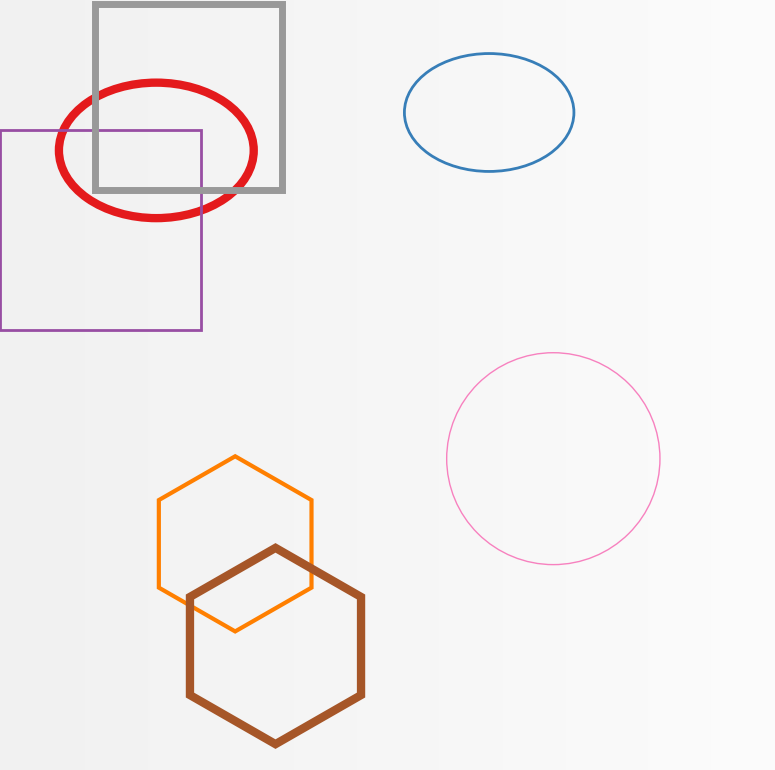[{"shape": "oval", "thickness": 3, "radius": 0.63, "center": [0.202, 0.805]}, {"shape": "oval", "thickness": 1, "radius": 0.55, "center": [0.631, 0.854]}, {"shape": "square", "thickness": 1, "radius": 0.65, "center": [0.13, 0.702]}, {"shape": "hexagon", "thickness": 1.5, "radius": 0.57, "center": [0.303, 0.294]}, {"shape": "hexagon", "thickness": 3, "radius": 0.64, "center": [0.355, 0.161]}, {"shape": "circle", "thickness": 0.5, "radius": 0.69, "center": [0.714, 0.404]}, {"shape": "square", "thickness": 2.5, "radius": 0.6, "center": [0.243, 0.874]}]